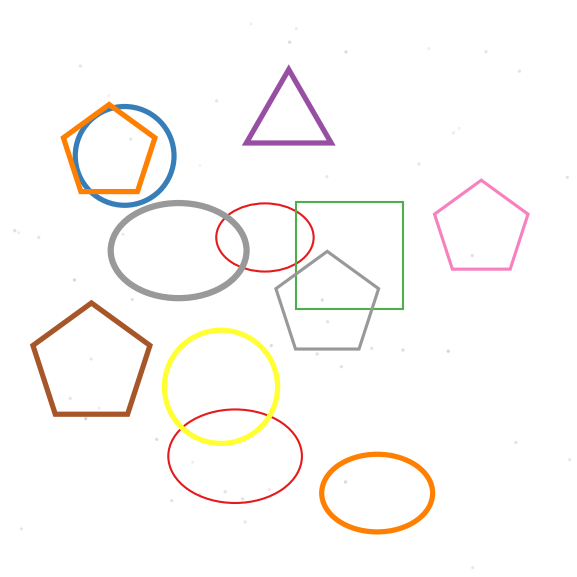[{"shape": "oval", "thickness": 1, "radius": 0.58, "center": [0.407, 0.209]}, {"shape": "oval", "thickness": 1, "radius": 0.42, "center": [0.459, 0.588]}, {"shape": "circle", "thickness": 2.5, "radius": 0.43, "center": [0.216, 0.729]}, {"shape": "square", "thickness": 1, "radius": 0.46, "center": [0.605, 0.557]}, {"shape": "triangle", "thickness": 2.5, "radius": 0.42, "center": [0.5, 0.794]}, {"shape": "oval", "thickness": 2.5, "radius": 0.48, "center": [0.653, 0.145]}, {"shape": "pentagon", "thickness": 2.5, "radius": 0.42, "center": [0.189, 0.735]}, {"shape": "circle", "thickness": 2.5, "radius": 0.49, "center": [0.383, 0.329]}, {"shape": "pentagon", "thickness": 2.5, "radius": 0.53, "center": [0.158, 0.368]}, {"shape": "pentagon", "thickness": 1.5, "radius": 0.43, "center": [0.833, 0.602]}, {"shape": "pentagon", "thickness": 1.5, "radius": 0.47, "center": [0.567, 0.47]}, {"shape": "oval", "thickness": 3, "radius": 0.59, "center": [0.309, 0.565]}]